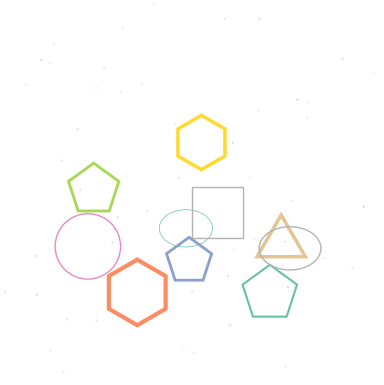[{"shape": "oval", "thickness": 0.5, "radius": 0.35, "center": [0.483, 0.407]}, {"shape": "pentagon", "thickness": 1.5, "radius": 0.37, "center": [0.701, 0.238]}, {"shape": "hexagon", "thickness": 3, "radius": 0.43, "center": [0.356, 0.24]}, {"shape": "pentagon", "thickness": 2, "radius": 0.31, "center": [0.491, 0.322]}, {"shape": "circle", "thickness": 1, "radius": 0.43, "center": [0.228, 0.36]}, {"shape": "pentagon", "thickness": 2, "radius": 0.34, "center": [0.243, 0.508]}, {"shape": "hexagon", "thickness": 2.5, "radius": 0.35, "center": [0.523, 0.63]}, {"shape": "triangle", "thickness": 2.5, "radius": 0.36, "center": [0.73, 0.369]}, {"shape": "square", "thickness": 1, "radius": 0.33, "center": [0.564, 0.449]}, {"shape": "oval", "thickness": 1, "radius": 0.4, "center": [0.753, 0.355]}]